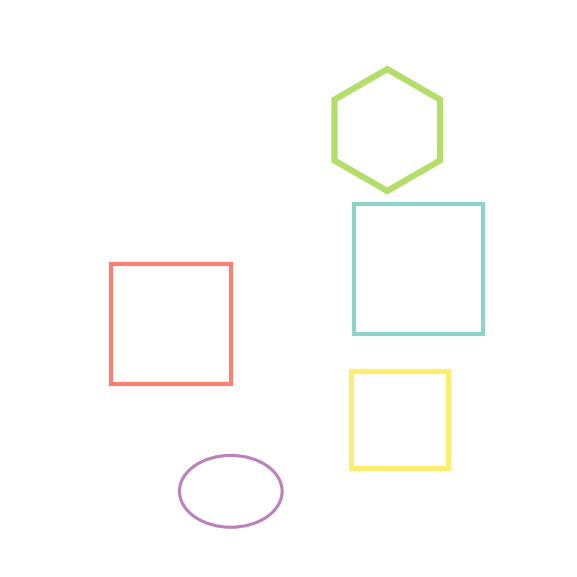[{"shape": "square", "thickness": 2, "radius": 0.56, "center": [0.725, 0.534]}, {"shape": "square", "thickness": 2, "radius": 0.52, "center": [0.296, 0.438]}, {"shape": "hexagon", "thickness": 3, "radius": 0.53, "center": [0.671, 0.774]}, {"shape": "oval", "thickness": 1.5, "radius": 0.44, "center": [0.4, 0.148]}, {"shape": "square", "thickness": 2.5, "radius": 0.42, "center": [0.692, 0.272]}]